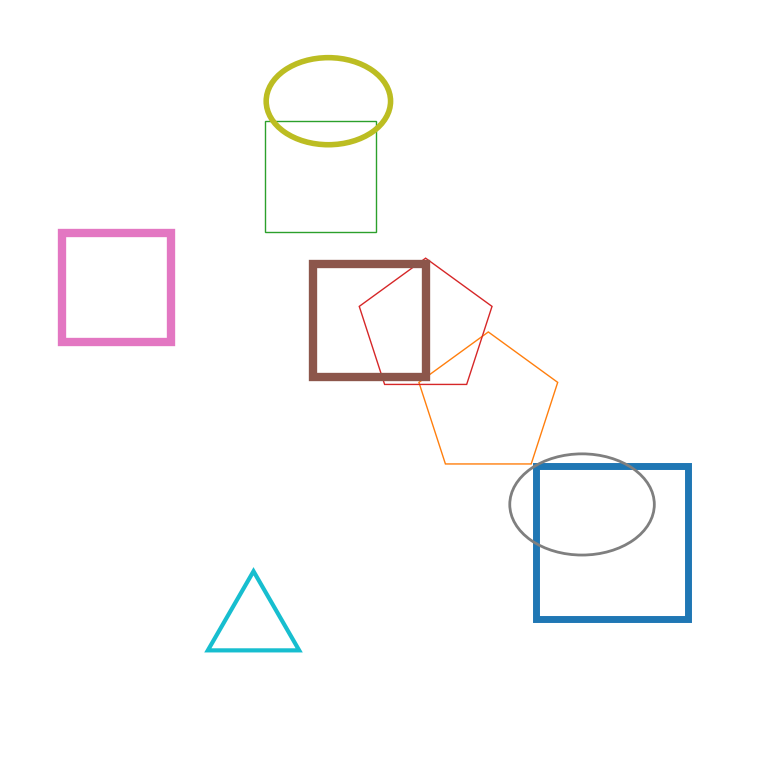[{"shape": "square", "thickness": 2.5, "radius": 0.5, "center": [0.795, 0.295]}, {"shape": "pentagon", "thickness": 0.5, "radius": 0.47, "center": [0.634, 0.474]}, {"shape": "square", "thickness": 0.5, "radius": 0.36, "center": [0.417, 0.771]}, {"shape": "pentagon", "thickness": 0.5, "radius": 0.45, "center": [0.553, 0.574]}, {"shape": "square", "thickness": 3, "radius": 0.37, "center": [0.48, 0.584]}, {"shape": "square", "thickness": 3, "radius": 0.35, "center": [0.151, 0.627]}, {"shape": "oval", "thickness": 1, "radius": 0.47, "center": [0.756, 0.345]}, {"shape": "oval", "thickness": 2, "radius": 0.4, "center": [0.426, 0.869]}, {"shape": "triangle", "thickness": 1.5, "radius": 0.34, "center": [0.329, 0.19]}]